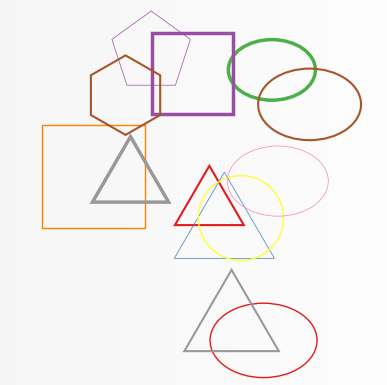[{"shape": "oval", "thickness": 1, "radius": 0.69, "center": [0.68, 0.116]}, {"shape": "triangle", "thickness": 1.5, "radius": 0.51, "center": [0.54, 0.467]}, {"shape": "triangle", "thickness": 0.5, "radius": 0.75, "center": [0.579, 0.404]}, {"shape": "oval", "thickness": 2.5, "radius": 0.56, "center": [0.702, 0.818]}, {"shape": "square", "thickness": 2.5, "radius": 0.52, "center": [0.498, 0.809]}, {"shape": "pentagon", "thickness": 0.5, "radius": 0.53, "center": [0.39, 0.865]}, {"shape": "square", "thickness": 1, "radius": 0.67, "center": [0.241, 0.542]}, {"shape": "circle", "thickness": 1, "radius": 0.55, "center": [0.622, 0.434]}, {"shape": "hexagon", "thickness": 1.5, "radius": 0.52, "center": [0.324, 0.753]}, {"shape": "oval", "thickness": 1.5, "radius": 0.66, "center": [0.799, 0.729]}, {"shape": "oval", "thickness": 0.5, "radius": 0.65, "center": [0.717, 0.53]}, {"shape": "triangle", "thickness": 2.5, "radius": 0.57, "center": [0.337, 0.532]}, {"shape": "triangle", "thickness": 1.5, "radius": 0.7, "center": [0.598, 0.158]}]